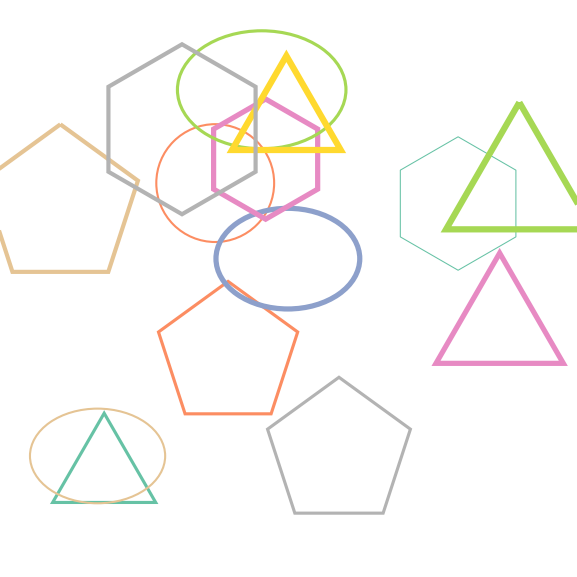[{"shape": "triangle", "thickness": 1.5, "radius": 0.51, "center": [0.18, 0.181]}, {"shape": "hexagon", "thickness": 0.5, "radius": 0.58, "center": [0.793, 0.647]}, {"shape": "circle", "thickness": 1, "radius": 0.51, "center": [0.373, 0.682]}, {"shape": "pentagon", "thickness": 1.5, "radius": 0.63, "center": [0.395, 0.385]}, {"shape": "oval", "thickness": 2.5, "radius": 0.62, "center": [0.498, 0.551]}, {"shape": "hexagon", "thickness": 2.5, "radius": 0.52, "center": [0.46, 0.724]}, {"shape": "triangle", "thickness": 2.5, "radius": 0.64, "center": [0.865, 0.434]}, {"shape": "oval", "thickness": 1.5, "radius": 0.73, "center": [0.453, 0.844]}, {"shape": "triangle", "thickness": 3, "radius": 0.73, "center": [0.899, 0.675]}, {"shape": "triangle", "thickness": 3, "radius": 0.54, "center": [0.496, 0.794]}, {"shape": "pentagon", "thickness": 2, "radius": 0.71, "center": [0.105, 0.643]}, {"shape": "oval", "thickness": 1, "radius": 0.59, "center": [0.169, 0.21]}, {"shape": "hexagon", "thickness": 2, "radius": 0.74, "center": [0.315, 0.775]}, {"shape": "pentagon", "thickness": 1.5, "radius": 0.65, "center": [0.587, 0.216]}]